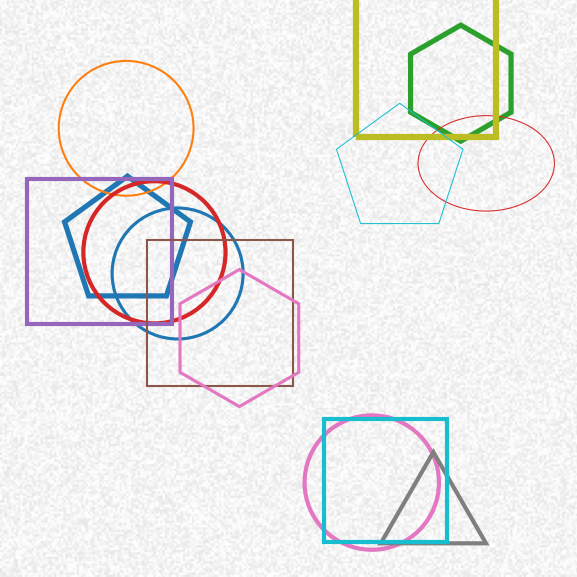[{"shape": "circle", "thickness": 1.5, "radius": 0.57, "center": [0.308, 0.526]}, {"shape": "pentagon", "thickness": 2.5, "radius": 0.57, "center": [0.221, 0.579]}, {"shape": "circle", "thickness": 1, "radius": 0.58, "center": [0.218, 0.777]}, {"shape": "hexagon", "thickness": 2.5, "radius": 0.5, "center": [0.798, 0.855]}, {"shape": "circle", "thickness": 2, "radius": 0.62, "center": [0.267, 0.562]}, {"shape": "oval", "thickness": 0.5, "radius": 0.59, "center": [0.842, 0.716]}, {"shape": "square", "thickness": 2, "radius": 0.63, "center": [0.172, 0.564]}, {"shape": "square", "thickness": 1, "radius": 0.63, "center": [0.381, 0.458]}, {"shape": "hexagon", "thickness": 1.5, "radius": 0.59, "center": [0.414, 0.414]}, {"shape": "circle", "thickness": 2, "radius": 0.58, "center": [0.644, 0.164]}, {"shape": "triangle", "thickness": 2, "radius": 0.53, "center": [0.75, 0.111]}, {"shape": "square", "thickness": 3, "radius": 0.61, "center": [0.737, 0.883]}, {"shape": "pentagon", "thickness": 0.5, "radius": 0.58, "center": [0.692, 0.705]}, {"shape": "square", "thickness": 2, "radius": 0.53, "center": [0.667, 0.167]}]